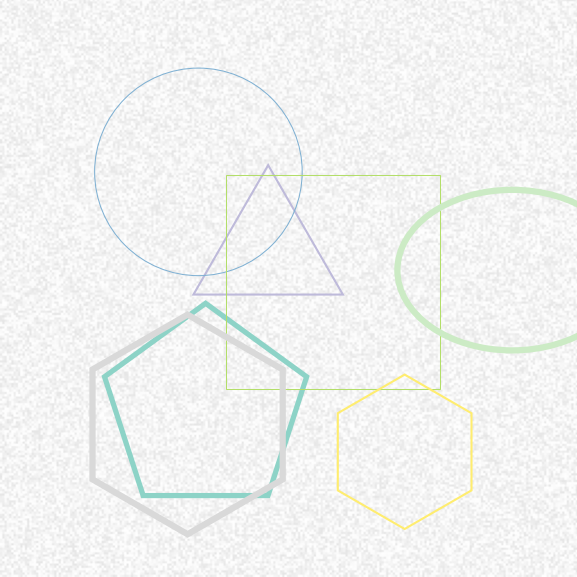[{"shape": "pentagon", "thickness": 2.5, "radius": 0.92, "center": [0.356, 0.29]}, {"shape": "triangle", "thickness": 1, "radius": 0.75, "center": [0.464, 0.564]}, {"shape": "circle", "thickness": 0.5, "radius": 0.9, "center": [0.344, 0.702]}, {"shape": "square", "thickness": 0.5, "radius": 0.93, "center": [0.577, 0.511]}, {"shape": "hexagon", "thickness": 3, "radius": 0.95, "center": [0.325, 0.264]}, {"shape": "oval", "thickness": 3, "radius": 0.99, "center": [0.887, 0.531]}, {"shape": "hexagon", "thickness": 1, "radius": 0.67, "center": [0.701, 0.217]}]